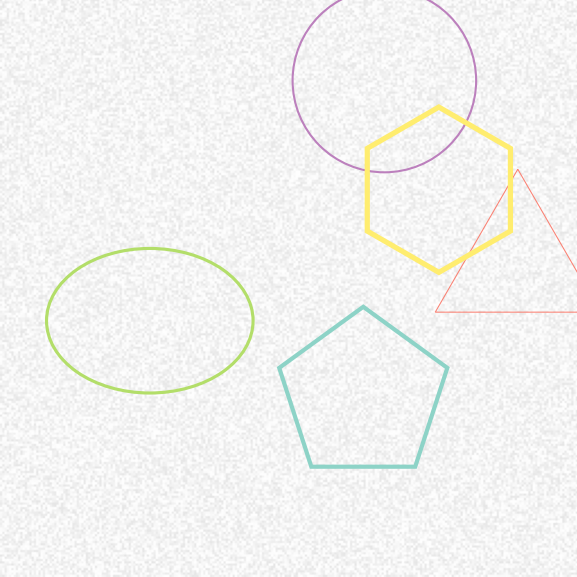[{"shape": "pentagon", "thickness": 2, "radius": 0.77, "center": [0.629, 0.315]}, {"shape": "triangle", "thickness": 0.5, "radius": 0.83, "center": [0.897, 0.541]}, {"shape": "oval", "thickness": 1.5, "radius": 0.89, "center": [0.259, 0.444]}, {"shape": "circle", "thickness": 1, "radius": 0.79, "center": [0.666, 0.86]}, {"shape": "hexagon", "thickness": 2.5, "radius": 0.72, "center": [0.76, 0.671]}]